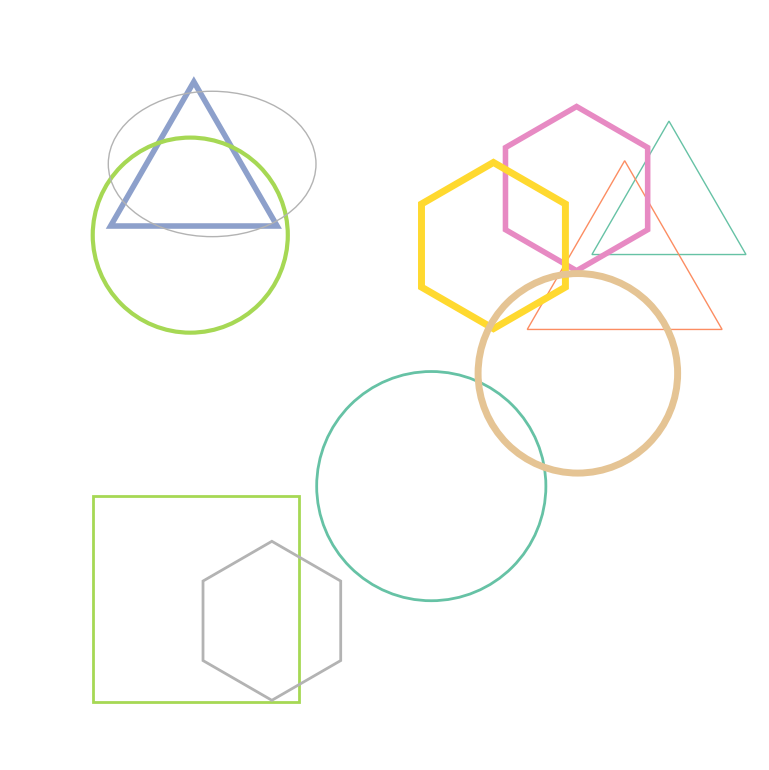[{"shape": "circle", "thickness": 1, "radius": 0.74, "center": [0.56, 0.369]}, {"shape": "triangle", "thickness": 0.5, "radius": 0.58, "center": [0.869, 0.727]}, {"shape": "triangle", "thickness": 0.5, "radius": 0.73, "center": [0.811, 0.645]}, {"shape": "triangle", "thickness": 2, "radius": 0.62, "center": [0.252, 0.769]}, {"shape": "hexagon", "thickness": 2, "radius": 0.53, "center": [0.749, 0.755]}, {"shape": "square", "thickness": 1, "radius": 0.67, "center": [0.254, 0.222]}, {"shape": "circle", "thickness": 1.5, "radius": 0.63, "center": [0.247, 0.695]}, {"shape": "hexagon", "thickness": 2.5, "radius": 0.54, "center": [0.641, 0.681]}, {"shape": "circle", "thickness": 2.5, "radius": 0.65, "center": [0.75, 0.515]}, {"shape": "hexagon", "thickness": 1, "radius": 0.52, "center": [0.353, 0.194]}, {"shape": "oval", "thickness": 0.5, "radius": 0.67, "center": [0.276, 0.787]}]